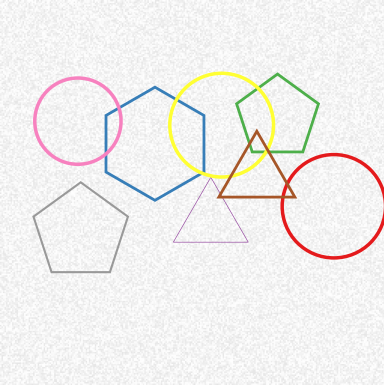[{"shape": "circle", "thickness": 2.5, "radius": 0.67, "center": [0.867, 0.464]}, {"shape": "hexagon", "thickness": 2, "radius": 0.73, "center": [0.403, 0.627]}, {"shape": "pentagon", "thickness": 2, "radius": 0.56, "center": [0.721, 0.696]}, {"shape": "triangle", "thickness": 0.5, "radius": 0.56, "center": [0.548, 0.427]}, {"shape": "circle", "thickness": 2.5, "radius": 0.67, "center": [0.576, 0.675]}, {"shape": "triangle", "thickness": 2, "radius": 0.57, "center": [0.667, 0.545]}, {"shape": "circle", "thickness": 2.5, "radius": 0.56, "center": [0.202, 0.685]}, {"shape": "pentagon", "thickness": 1.5, "radius": 0.64, "center": [0.21, 0.397]}]